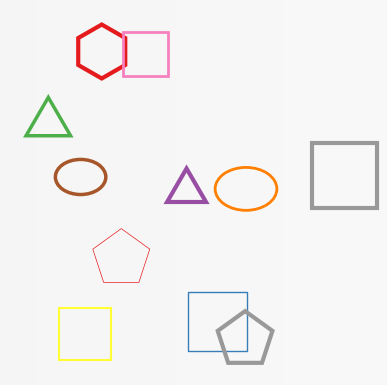[{"shape": "pentagon", "thickness": 0.5, "radius": 0.39, "center": [0.313, 0.329]}, {"shape": "hexagon", "thickness": 3, "radius": 0.35, "center": [0.263, 0.866]}, {"shape": "square", "thickness": 1, "radius": 0.38, "center": [0.562, 0.165]}, {"shape": "triangle", "thickness": 2.5, "radius": 0.33, "center": [0.125, 0.681]}, {"shape": "triangle", "thickness": 3, "radius": 0.29, "center": [0.481, 0.504]}, {"shape": "oval", "thickness": 2, "radius": 0.4, "center": [0.635, 0.509]}, {"shape": "square", "thickness": 1.5, "radius": 0.33, "center": [0.219, 0.133]}, {"shape": "oval", "thickness": 2.5, "radius": 0.33, "center": [0.208, 0.54]}, {"shape": "square", "thickness": 2, "radius": 0.29, "center": [0.376, 0.86]}, {"shape": "pentagon", "thickness": 3, "radius": 0.37, "center": [0.632, 0.118]}, {"shape": "square", "thickness": 3, "radius": 0.42, "center": [0.89, 0.544]}]